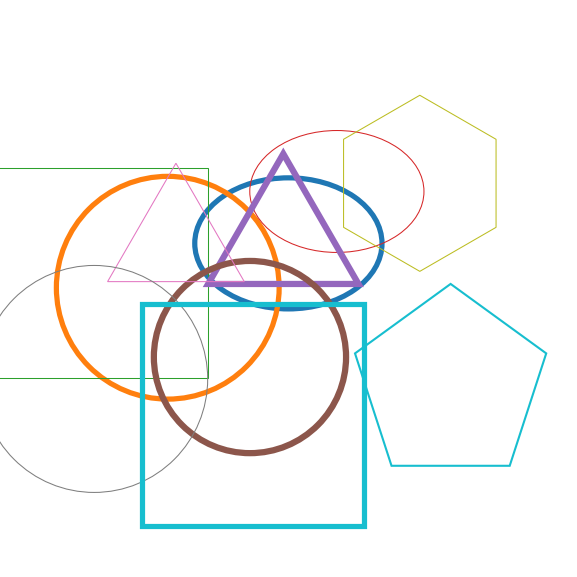[{"shape": "oval", "thickness": 2.5, "radius": 0.81, "center": [0.499, 0.578]}, {"shape": "circle", "thickness": 2.5, "radius": 0.96, "center": [0.29, 0.501]}, {"shape": "square", "thickness": 0.5, "radius": 0.91, "center": [0.179, 0.527]}, {"shape": "oval", "thickness": 0.5, "radius": 0.75, "center": [0.583, 0.668]}, {"shape": "triangle", "thickness": 3, "radius": 0.75, "center": [0.491, 0.583]}, {"shape": "circle", "thickness": 3, "radius": 0.83, "center": [0.433, 0.381]}, {"shape": "triangle", "thickness": 0.5, "radius": 0.68, "center": [0.305, 0.58]}, {"shape": "circle", "thickness": 0.5, "radius": 0.98, "center": [0.163, 0.343]}, {"shape": "hexagon", "thickness": 0.5, "radius": 0.76, "center": [0.727, 0.682]}, {"shape": "square", "thickness": 2.5, "radius": 0.96, "center": [0.437, 0.28]}, {"shape": "pentagon", "thickness": 1, "radius": 0.87, "center": [0.78, 0.333]}]